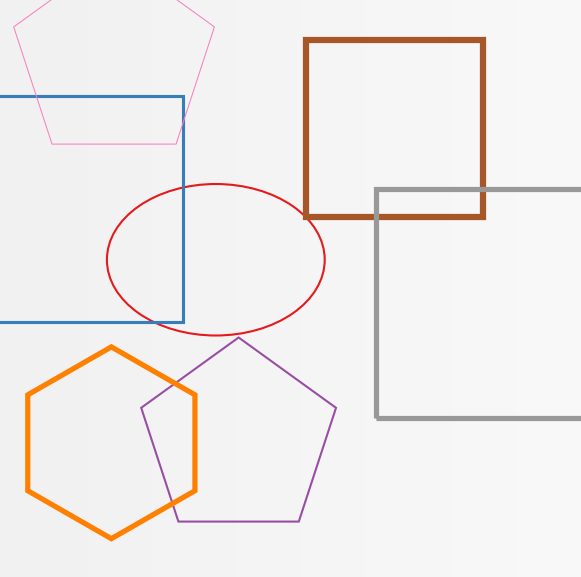[{"shape": "oval", "thickness": 1, "radius": 0.94, "center": [0.371, 0.549]}, {"shape": "square", "thickness": 1.5, "radius": 0.98, "center": [0.12, 0.637]}, {"shape": "pentagon", "thickness": 1, "radius": 0.88, "center": [0.411, 0.239]}, {"shape": "hexagon", "thickness": 2.5, "radius": 0.83, "center": [0.192, 0.232]}, {"shape": "square", "thickness": 3, "radius": 0.76, "center": [0.679, 0.776]}, {"shape": "pentagon", "thickness": 0.5, "radius": 0.91, "center": [0.196, 0.896]}, {"shape": "square", "thickness": 2.5, "radius": 0.99, "center": [0.846, 0.474]}]